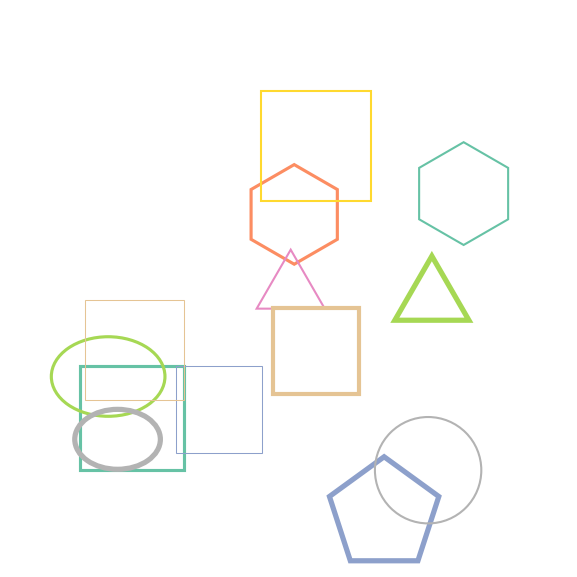[{"shape": "square", "thickness": 1.5, "radius": 0.45, "center": [0.229, 0.275]}, {"shape": "hexagon", "thickness": 1, "radius": 0.44, "center": [0.803, 0.664]}, {"shape": "hexagon", "thickness": 1.5, "radius": 0.43, "center": [0.509, 0.628]}, {"shape": "square", "thickness": 0.5, "radius": 0.37, "center": [0.379, 0.29]}, {"shape": "pentagon", "thickness": 2.5, "radius": 0.5, "center": [0.665, 0.109]}, {"shape": "triangle", "thickness": 1, "radius": 0.34, "center": [0.503, 0.499]}, {"shape": "oval", "thickness": 1.5, "radius": 0.49, "center": [0.187, 0.347]}, {"shape": "triangle", "thickness": 2.5, "radius": 0.37, "center": [0.748, 0.482]}, {"shape": "square", "thickness": 1, "radius": 0.48, "center": [0.547, 0.747]}, {"shape": "square", "thickness": 2, "radius": 0.37, "center": [0.547, 0.391]}, {"shape": "square", "thickness": 0.5, "radius": 0.43, "center": [0.233, 0.393]}, {"shape": "oval", "thickness": 2.5, "radius": 0.37, "center": [0.204, 0.238]}, {"shape": "circle", "thickness": 1, "radius": 0.46, "center": [0.741, 0.185]}]